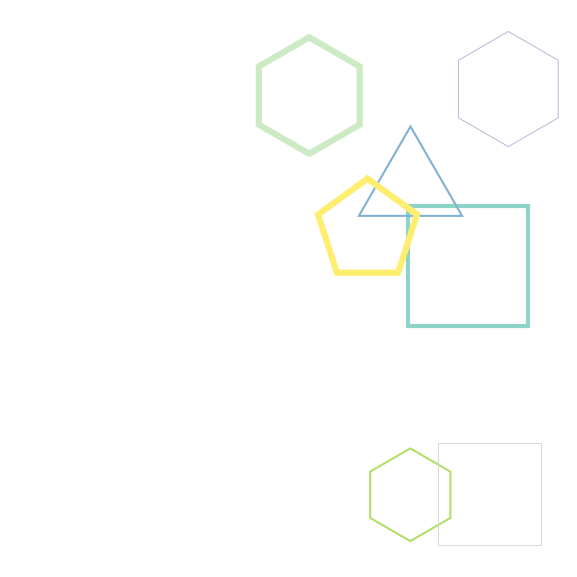[{"shape": "square", "thickness": 2, "radius": 0.52, "center": [0.81, 0.539]}, {"shape": "hexagon", "thickness": 0.5, "radius": 0.5, "center": [0.88, 0.845]}, {"shape": "triangle", "thickness": 1, "radius": 0.52, "center": [0.711, 0.677]}, {"shape": "hexagon", "thickness": 1, "radius": 0.4, "center": [0.71, 0.142]}, {"shape": "square", "thickness": 0.5, "radius": 0.44, "center": [0.848, 0.143]}, {"shape": "hexagon", "thickness": 3, "radius": 0.5, "center": [0.536, 0.834]}, {"shape": "pentagon", "thickness": 3, "radius": 0.45, "center": [0.636, 0.6]}]